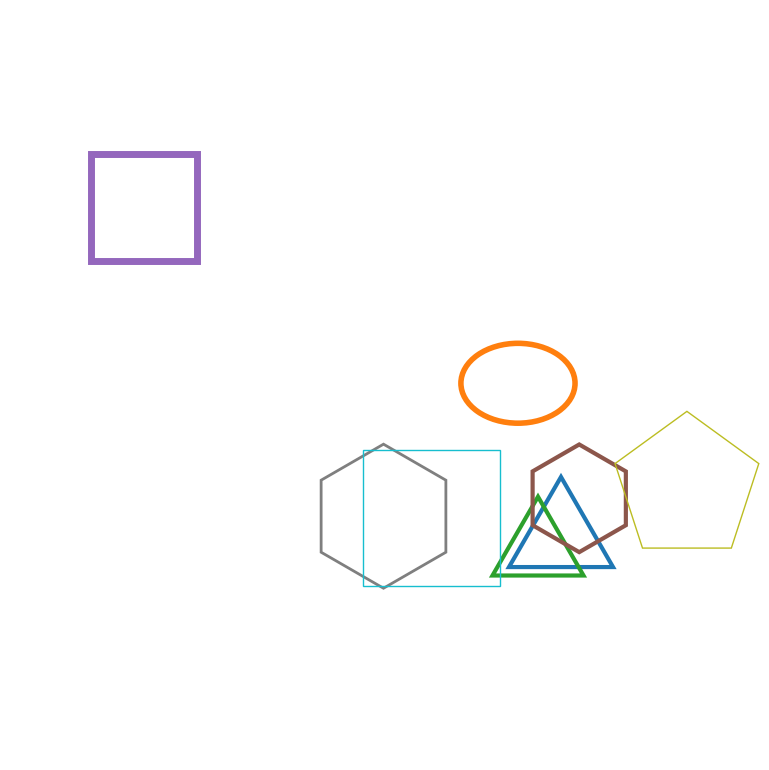[{"shape": "triangle", "thickness": 1.5, "radius": 0.39, "center": [0.729, 0.303]}, {"shape": "oval", "thickness": 2, "radius": 0.37, "center": [0.673, 0.502]}, {"shape": "triangle", "thickness": 1.5, "radius": 0.34, "center": [0.699, 0.287]}, {"shape": "square", "thickness": 2.5, "radius": 0.35, "center": [0.187, 0.73]}, {"shape": "hexagon", "thickness": 1.5, "radius": 0.35, "center": [0.752, 0.353]}, {"shape": "hexagon", "thickness": 1, "radius": 0.47, "center": [0.498, 0.33]}, {"shape": "pentagon", "thickness": 0.5, "radius": 0.49, "center": [0.892, 0.368]}, {"shape": "square", "thickness": 0.5, "radius": 0.44, "center": [0.561, 0.328]}]